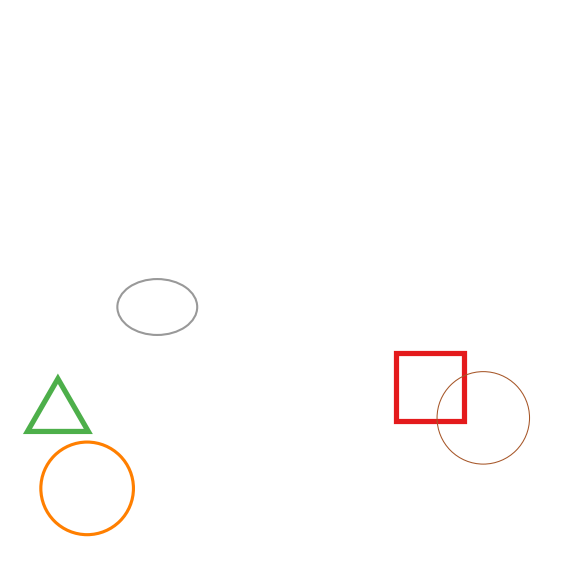[{"shape": "square", "thickness": 2.5, "radius": 0.3, "center": [0.744, 0.329]}, {"shape": "triangle", "thickness": 2.5, "radius": 0.3, "center": [0.1, 0.282]}, {"shape": "circle", "thickness": 1.5, "radius": 0.4, "center": [0.151, 0.153]}, {"shape": "circle", "thickness": 0.5, "radius": 0.4, "center": [0.837, 0.276]}, {"shape": "oval", "thickness": 1, "radius": 0.35, "center": [0.272, 0.468]}]